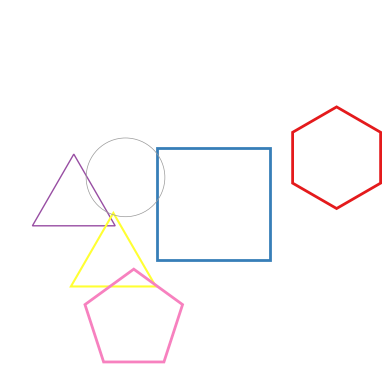[{"shape": "hexagon", "thickness": 2, "radius": 0.66, "center": [0.874, 0.59]}, {"shape": "square", "thickness": 2, "radius": 0.73, "center": [0.555, 0.47]}, {"shape": "triangle", "thickness": 1, "radius": 0.62, "center": [0.192, 0.476]}, {"shape": "triangle", "thickness": 1.5, "radius": 0.64, "center": [0.294, 0.32]}, {"shape": "pentagon", "thickness": 2, "radius": 0.67, "center": [0.347, 0.168]}, {"shape": "circle", "thickness": 0.5, "radius": 0.51, "center": [0.326, 0.539]}]